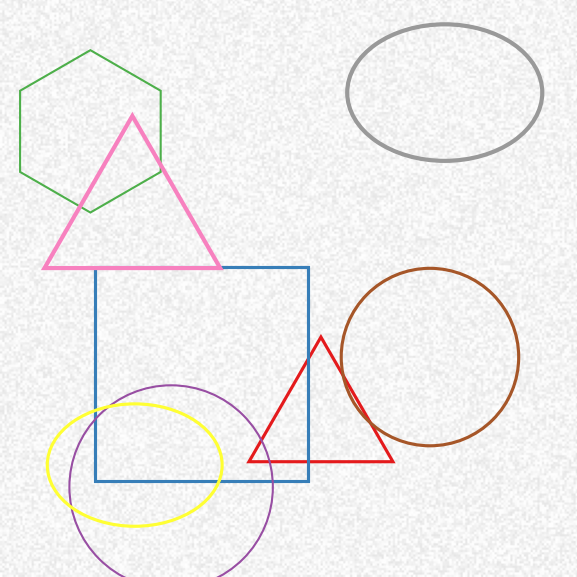[{"shape": "triangle", "thickness": 1.5, "radius": 0.72, "center": [0.556, 0.272]}, {"shape": "square", "thickness": 1.5, "radius": 0.92, "center": [0.348, 0.352]}, {"shape": "hexagon", "thickness": 1, "radius": 0.7, "center": [0.157, 0.772]}, {"shape": "circle", "thickness": 1, "radius": 0.88, "center": [0.296, 0.156]}, {"shape": "oval", "thickness": 1.5, "radius": 0.76, "center": [0.233, 0.194]}, {"shape": "circle", "thickness": 1.5, "radius": 0.77, "center": [0.745, 0.381]}, {"shape": "triangle", "thickness": 2, "radius": 0.88, "center": [0.229, 0.623]}, {"shape": "oval", "thickness": 2, "radius": 0.84, "center": [0.77, 0.839]}]